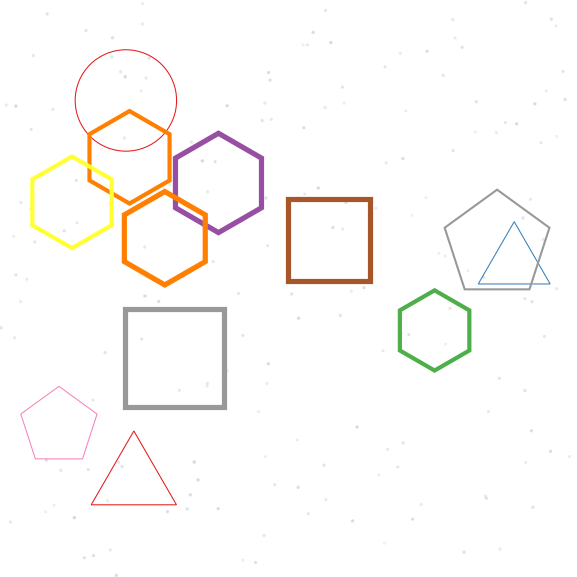[{"shape": "triangle", "thickness": 0.5, "radius": 0.43, "center": [0.232, 0.168]}, {"shape": "circle", "thickness": 0.5, "radius": 0.44, "center": [0.218, 0.825]}, {"shape": "triangle", "thickness": 0.5, "radius": 0.36, "center": [0.89, 0.543]}, {"shape": "hexagon", "thickness": 2, "radius": 0.35, "center": [0.753, 0.427]}, {"shape": "hexagon", "thickness": 2.5, "radius": 0.43, "center": [0.378, 0.682]}, {"shape": "hexagon", "thickness": 2.5, "radius": 0.4, "center": [0.285, 0.587]}, {"shape": "hexagon", "thickness": 2, "radius": 0.4, "center": [0.224, 0.727]}, {"shape": "hexagon", "thickness": 2, "radius": 0.4, "center": [0.125, 0.649]}, {"shape": "square", "thickness": 2.5, "radius": 0.35, "center": [0.57, 0.584]}, {"shape": "pentagon", "thickness": 0.5, "radius": 0.35, "center": [0.102, 0.261]}, {"shape": "pentagon", "thickness": 1, "radius": 0.48, "center": [0.861, 0.575]}, {"shape": "square", "thickness": 2.5, "radius": 0.43, "center": [0.302, 0.379]}]